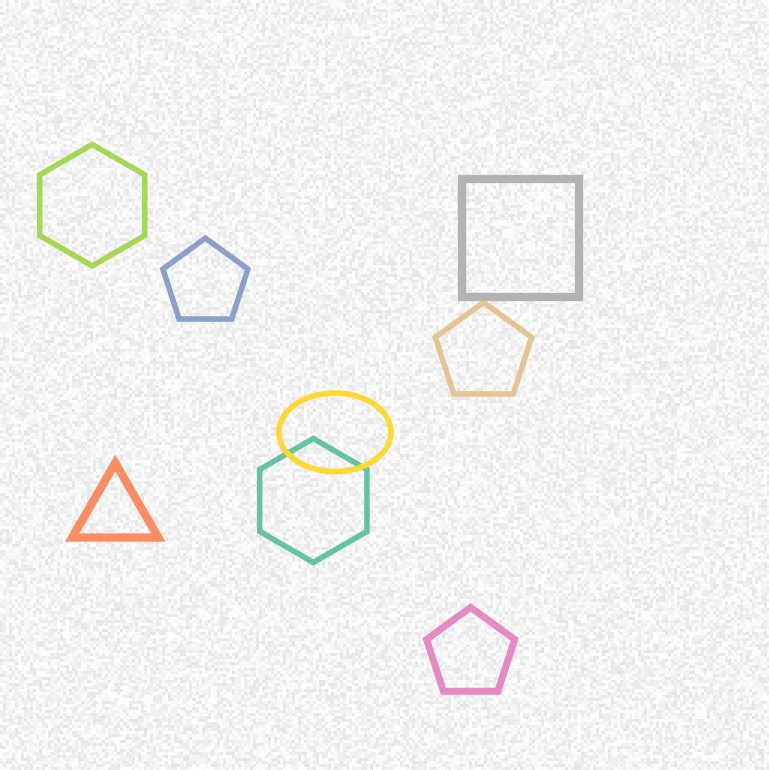[{"shape": "hexagon", "thickness": 2, "radius": 0.4, "center": [0.407, 0.35]}, {"shape": "triangle", "thickness": 3, "radius": 0.32, "center": [0.15, 0.334]}, {"shape": "pentagon", "thickness": 2, "radius": 0.29, "center": [0.267, 0.633]}, {"shape": "pentagon", "thickness": 2.5, "radius": 0.3, "center": [0.611, 0.151]}, {"shape": "hexagon", "thickness": 2, "radius": 0.39, "center": [0.12, 0.734]}, {"shape": "oval", "thickness": 2, "radius": 0.36, "center": [0.435, 0.439]}, {"shape": "pentagon", "thickness": 2, "radius": 0.33, "center": [0.628, 0.542]}, {"shape": "square", "thickness": 3, "radius": 0.38, "center": [0.676, 0.691]}]